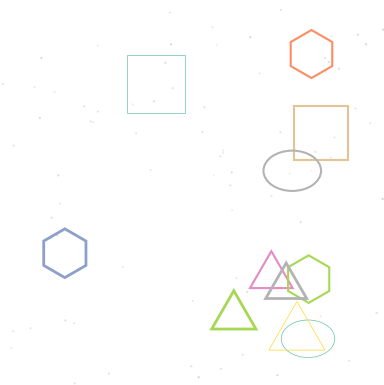[{"shape": "oval", "thickness": 0.5, "radius": 0.35, "center": [0.8, 0.12]}, {"shape": "square", "thickness": 0.5, "radius": 0.38, "center": [0.405, 0.781]}, {"shape": "hexagon", "thickness": 1.5, "radius": 0.31, "center": [0.809, 0.86]}, {"shape": "hexagon", "thickness": 2, "radius": 0.32, "center": [0.168, 0.342]}, {"shape": "triangle", "thickness": 1.5, "radius": 0.32, "center": [0.705, 0.284]}, {"shape": "triangle", "thickness": 2, "radius": 0.33, "center": [0.607, 0.179]}, {"shape": "hexagon", "thickness": 1.5, "radius": 0.31, "center": [0.802, 0.275]}, {"shape": "triangle", "thickness": 0.5, "radius": 0.42, "center": [0.771, 0.133]}, {"shape": "square", "thickness": 1.5, "radius": 0.35, "center": [0.834, 0.655]}, {"shape": "triangle", "thickness": 2, "radius": 0.31, "center": [0.743, 0.255]}, {"shape": "oval", "thickness": 1.5, "radius": 0.37, "center": [0.759, 0.556]}]